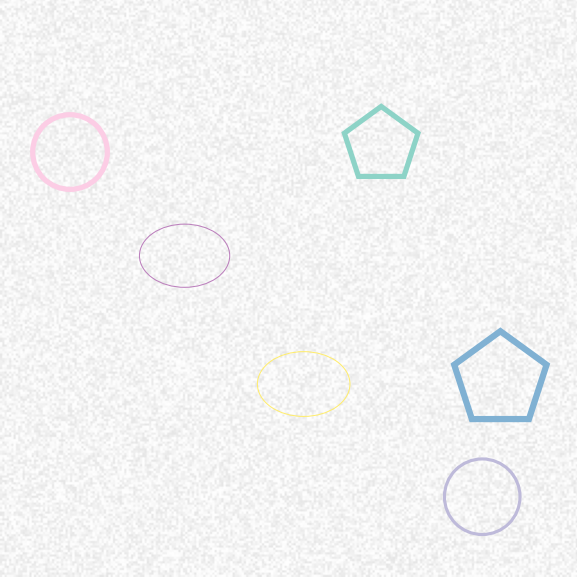[{"shape": "pentagon", "thickness": 2.5, "radius": 0.33, "center": [0.66, 0.748]}, {"shape": "circle", "thickness": 1.5, "radius": 0.33, "center": [0.835, 0.139]}, {"shape": "pentagon", "thickness": 3, "radius": 0.42, "center": [0.866, 0.342]}, {"shape": "circle", "thickness": 2.5, "radius": 0.32, "center": [0.121, 0.736]}, {"shape": "oval", "thickness": 0.5, "radius": 0.39, "center": [0.32, 0.556]}, {"shape": "oval", "thickness": 0.5, "radius": 0.4, "center": [0.526, 0.334]}]